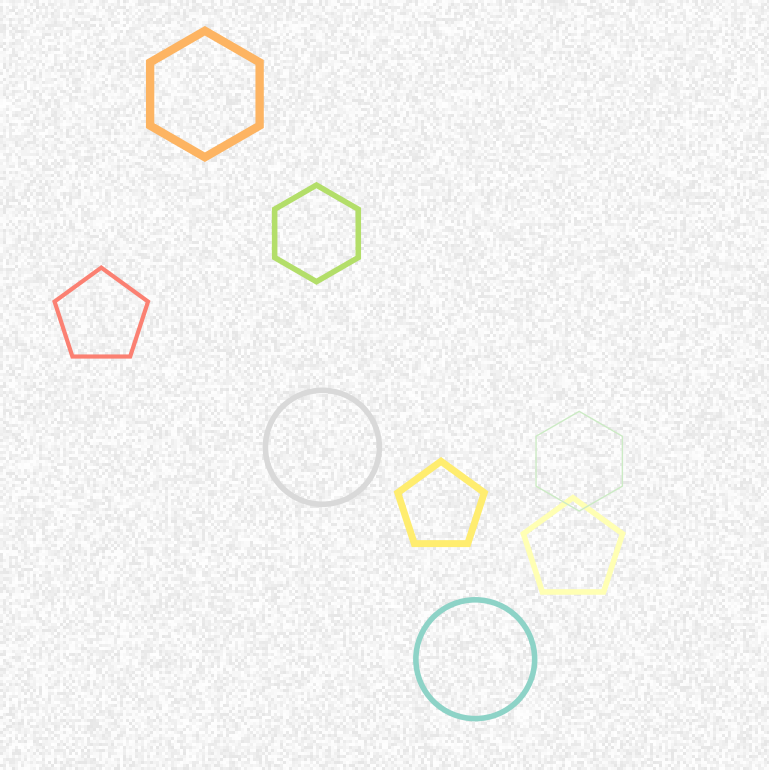[{"shape": "circle", "thickness": 2, "radius": 0.39, "center": [0.617, 0.144]}, {"shape": "pentagon", "thickness": 2, "radius": 0.34, "center": [0.744, 0.286]}, {"shape": "pentagon", "thickness": 1.5, "radius": 0.32, "center": [0.132, 0.589]}, {"shape": "hexagon", "thickness": 3, "radius": 0.41, "center": [0.266, 0.878]}, {"shape": "hexagon", "thickness": 2, "radius": 0.31, "center": [0.411, 0.697]}, {"shape": "circle", "thickness": 2, "radius": 0.37, "center": [0.419, 0.419]}, {"shape": "hexagon", "thickness": 0.5, "radius": 0.32, "center": [0.752, 0.401]}, {"shape": "pentagon", "thickness": 2.5, "radius": 0.3, "center": [0.573, 0.342]}]